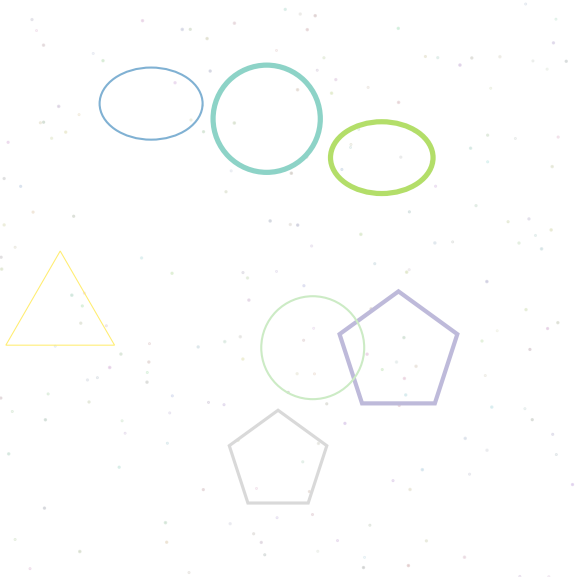[{"shape": "circle", "thickness": 2.5, "radius": 0.46, "center": [0.462, 0.794]}, {"shape": "pentagon", "thickness": 2, "radius": 0.54, "center": [0.69, 0.387]}, {"shape": "oval", "thickness": 1, "radius": 0.45, "center": [0.262, 0.82]}, {"shape": "oval", "thickness": 2.5, "radius": 0.44, "center": [0.661, 0.726]}, {"shape": "pentagon", "thickness": 1.5, "radius": 0.44, "center": [0.481, 0.2]}, {"shape": "circle", "thickness": 1, "radius": 0.45, "center": [0.542, 0.397]}, {"shape": "triangle", "thickness": 0.5, "radius": 0.54, "center": [0.104, 0.456]}]